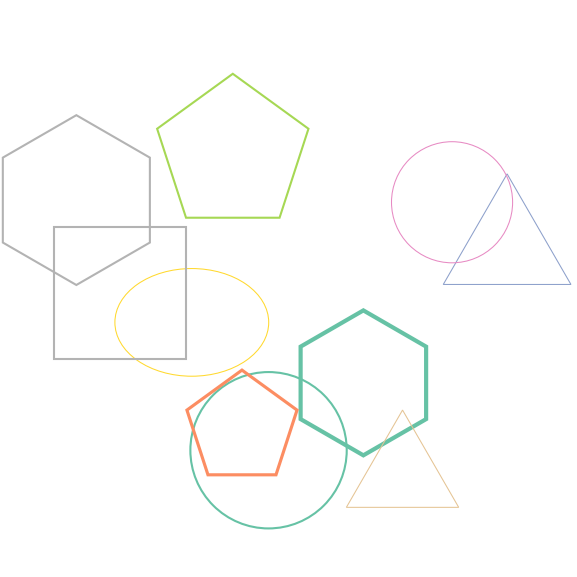[{"shape": "circle", "thickness": 1, "radius": 0.68, "center": [0.465, 0.219]}, {"shape": "hexagon", "thickness": 2, "radius": 0.63, "center": [0.629, 0.336]}, {"shape": "pentagon", "thickness": 1.5, "radius": 0.5, "center": [0.419, 0.258]}, {"shape": "triangle", "thickness": 0.5, "radius": 0.64, "center": [0.878, 0.57]}, {"shape": "circle", "thickness": 0.5, "radius": 0.52, "center": [0.783, 0.649]}, {"shape": "pentagon", "thickness": 1, "radius": 0.69, "center": [0.403, 0.734]}, {"shape": "oval", "thickness": 0.5, "radius": 0.67, "center": [0.332, 0.441]}, {"shape": "triangle", "thickness": 0.5, "radius": 0.56, "center": [0.697, 0.177]}, {"shape": "hexagon", "thickness": 1, "radius": 0.74, "center": [0.132, 0.653]}, {"shape": "square", "thickness": 1, "radius": 0.57, "center": [0.208, 0.492]}]